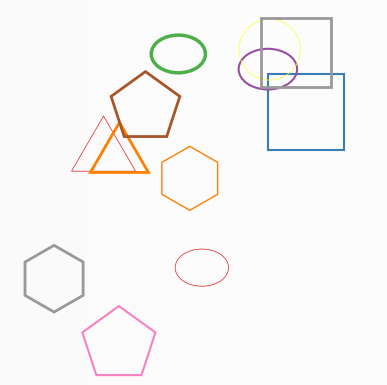[{"shape": "triangle", "thickness": 0.5, "radius": 0.48, "center": [0.267, 0.603]}, {"shape": "oval", "thickness": 0.5, "radius": 0.34, "center": [0.521, 0.305]}, {"shape": "square", "thickness": 1.5, "radius": 0.49, "center": [0.79, 0.709]}, {"shape": "oval", "thickness": 2.5, "radius": 0.35, "center": [0.46, 0.86]}, {"shape": "oval", "thickness": 1.5, "radius": 0.38, "center": [0.691, 0.82]}, {"shape": "hexagon", "thickness": 1, "radius": 0.42, "center": [0.49, 0.537]}, {"shape": "triangle", "thickness": 2, "radius": 0.43, "center": [0.308, 0.595]}, {"shape": "circle", "thickness": 0.5, "radius": 0.4, "center": [0.696, 0.871]}, {"shape": "pentagon", "thickness": 2, "radius": 0.47, "center": [0.375, 0.721]}, {"shape": "pentagon", "thickness": 1.5, "radius": 0.5, "center": [0.307, 0.106]}, {"shape": "square", "thickness": 2, "radius": 0.45, "center": [0.765, 0.864]}, {"shape": "hexagon", "thickness": 2, "radius": 0.43, "center": [0.14, 0.276]}]